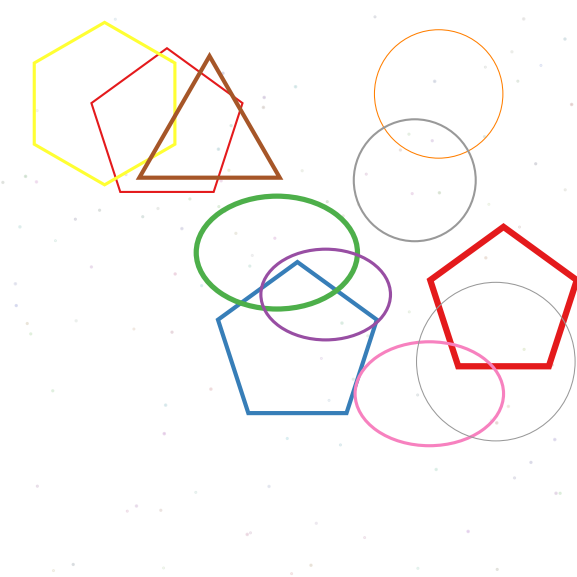[{"shape": "pentagon", "thickness": 1, "radius": 0.69, "center": [0.289, 0.778]}, {"shape": "pentagon", "thickness": 3, "radius": 0.67, "center": [0.872, 0.473]}, {"shape": "pentagon", "thickness": 2, "radius": 0.72, "center": [0.515, 0.401]}, {"shape": "oval", "thickness": 2.5, "radius": 0.7, "center": [0.479, 0.562]}, {"shape": "oval", "thickness": 1.5, "radius": 0.56, "center": [0.564, 0.489]}, {"shape": "circle", "thickness": 0.5, "radius": 0.56, "center": [0.76, 0.836]}, {"shape": "hexagon", "thickness": 1.5, "radius": 0.7, "center": [0.181, 0.82]}, {"shape": "triangle", "thickness": 2, "radius": 0.7, "center": [0.363, 0.762]}, {"shape": "oval", "thickness": 1.5, "radius": 0.64, "center": [0.743, 0.317]}, {"shape": "circle", "thickness": 0.5, "radius": 0.69, "center": [0.859, 0.373]}, {"shape": "circle", "thickness": 1, "radius": 0.53, "center": [0.718, 0.687]}]